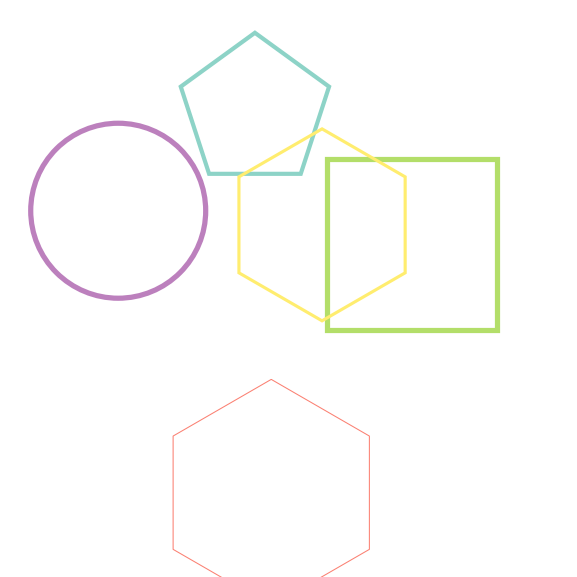[{"shape": "pentagon", "thickness": 2, "radius": 0.68, "center": [0.441, 0.807]}, {"shape": "hexagon", "thickness": 0.5, "radius": 0.98, "center": [0.47, 0.146]}, {"shape": "square", "thickness": 2.5, "radius": 0.74, "center": [0.713, 0.576]}, {"shape": "circle", "thickness": 2.5, "radius": 0.76, "center": [0.205, 0.634]}, {"shape": "hexagon", "thickness": 1.5, "radius": 0.83, "center": [0.558, 0.61]}]